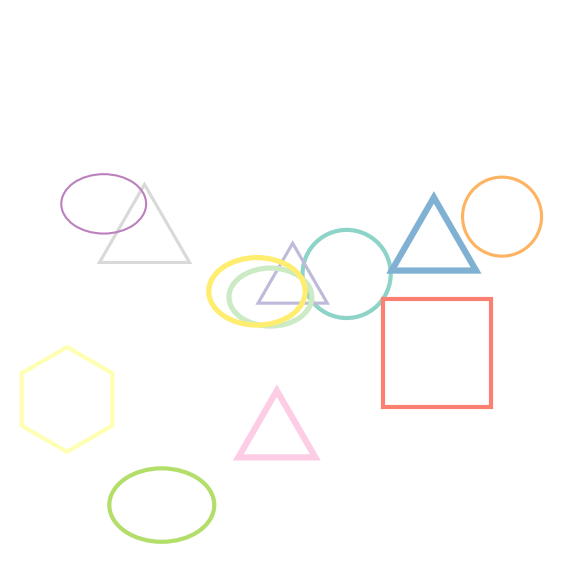[{"shape": "circle", "thickness": 2, "radius": 0.38, "center": [0.6, 0.525]}, {"shape": "hexagon", "thickness": 2, "radius": 0.45, "center": [0.116, 0.307]}, {"shape": "triangle", "thickness": 1.5, "radius": 0.35, "center": [0.507, 0.509]}, {"shape": "square", "thickness": 2, "radius": 0.47, "center": [0.757, 0.388]}, {"shape": "triangle", "thickness": 3, "radius": 0.42, "center": [0.751, 0.573]}, {"shape": "circle", "thickness": 1.5, "radius": 0.34, "center": [0.869, 0.624]}, {"shape": "oval", "thickness": 2, "radius": 0.45, "center": [0.28, 0.125]}, {"shape": "triangle", "thickness": 3, "radius": 0.38, "center": [0.479, 0.246]}, {"shape": "triangle", "thickness": 1.5, "radius": 0.45, "center": [0.25, 0.59]}, {"shape": "oval", "thickness": 1, "radius": 0.37, "center": [0.18, 0.646]}, {"shape": "oval", "thickness": 2.5, "radius": 0.36, "center": [0.468, 0.485]}, {"shape": "oval", "thickness": 2.5, "radius": 0.42, "center": [0.445, 0.495]}]